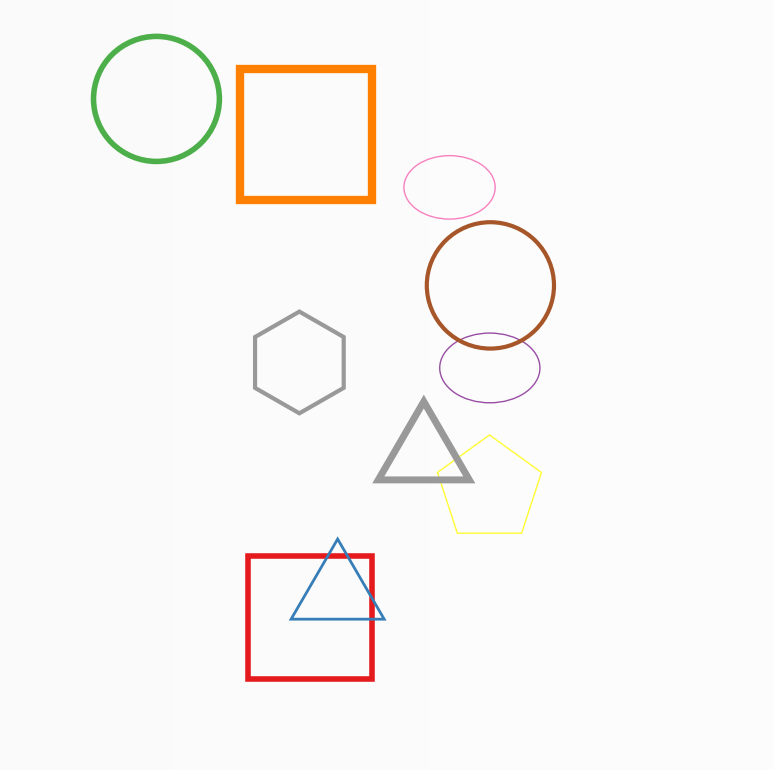[{"shape": "square", "thickness": 2, "radius": 0.4, "center": [0.4, 0.198]}, {"shape": "triangle", "thickness": 1, "radius": 0.35, "center": [0.436, 0.231]}, {"shape": "circle", "thickness": 2, "radius": 0.41, "center": [0.202, 0.872]}, {"shape": "oval", "thickness": 0.5, "radius": 0.32, "center": [0.632, 0.522]}, {"shape": "square", "thickness": 3, "radius": 0.43, "center": [0.394, 0.825]}, {"shape": "pentagon", "thickness": 0.5, "radius": 0.35, "center": [0.632, 0.365]}, {"shape": "circle", "thickness": 1.5, "radius": 0.41, "center": [0.633, 0.629]}, {"shape": "oval", "thickness": 0.5, "radius": 0.29, "center": [0.58, 0.757]}, {"shape": "triangle", "thickness": 2.5, "radius": 0.34, "center": [0.547, 0.411]}, {"shape": "hexagon", "thickness": 1.5, "radius": 0.33, "center": [0.386, 0.529]}]